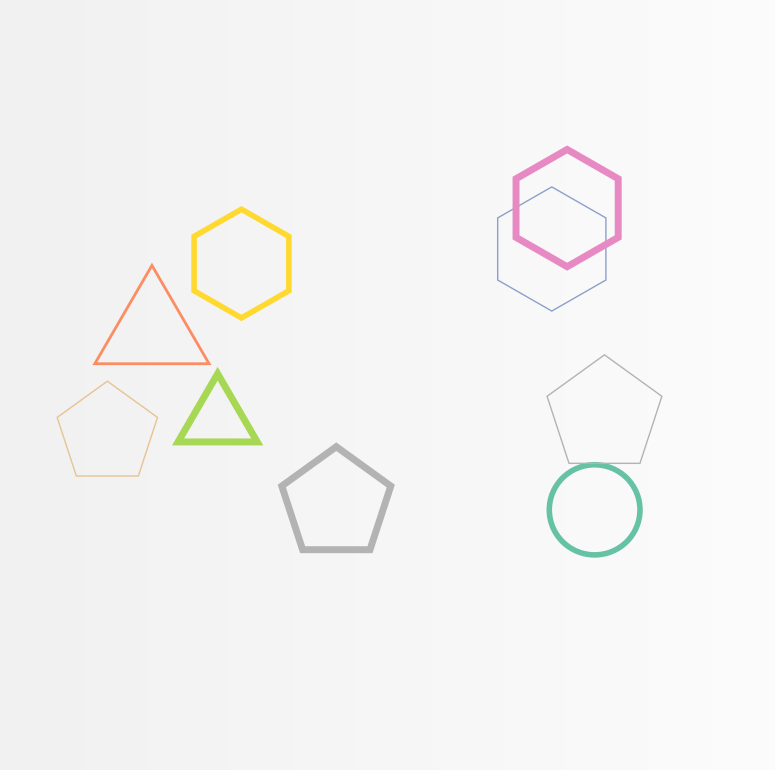[{"shape": "circle", "thickness": 2, "radius": 0.29, "center": [0.767, 0.338]}, {"shape": "triangle", "thickness": 1, "radius": 0.43, "center": [0.196, 0.57]}, {"shape": "hexagon", "thickness": 0.5, "radius": 0.4, "center": [0.712, 0.677]}, {"shape": "hexagon", "thickness": 2.5, "radius": 0.38, "center": [0.732, 0.73]}, {"shape": "triangle", "thickness": 2.5, "radius": 0.3, "center": [0.281, 0.456]}, {"shape": "hexagon", "thickness": 2, "radius": 0.35, "center": [0.312, 0.658]}, {"shape": "pentagon", "thickness": 0.5, "radius": 0.34, "center": [0.139, 0.437]}, {"shape": "pentagon", "thickness": 2.5, "radius": 0.37, "center": [0.434, 0.346]}, {"shape": "pentagon", "thickness": 0.5, "radius": 0.39, "center": [0.78, 0.461]}]